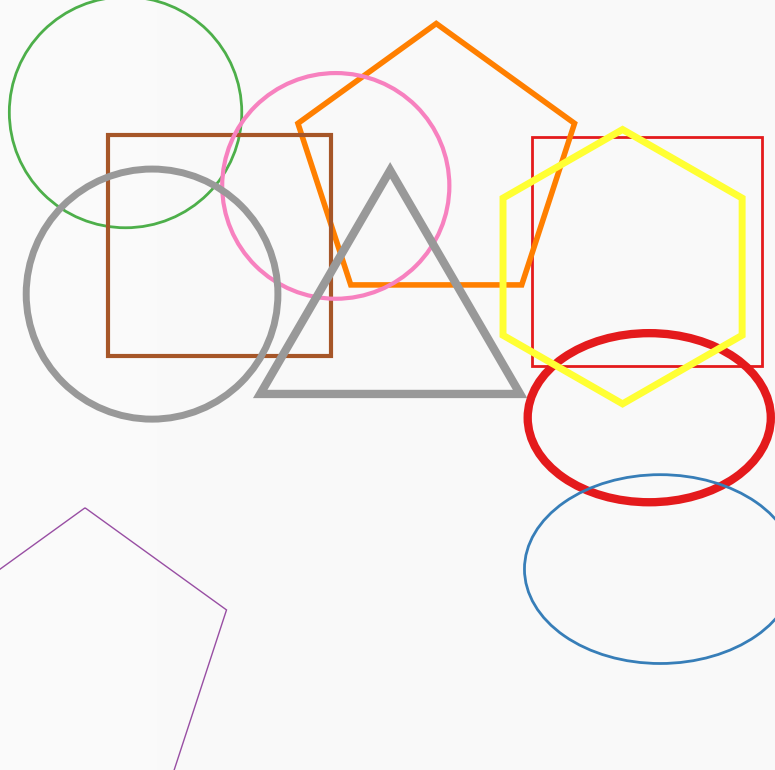[{"shape": "oval", "thickness": 3, "radius": 0.78, "center": [0.838, 0.458]}, {"shape": "square", "thickness": 1, "radius": 0.74, "center": [0.834, 0.673]}, {"shape": "oval", "thickness": 1, "radius": 0.88, "center": [0.852, 0.261]}, {"shape": "circle", "thickness": 1, "radius": 0.75, "center": [0.162, 0.854]}, {"shape": "pentagon", "thickness": 0.5, "radius": 0.96, "center": [0.11, 0.149]}, {"shape": "pentagon", "thickness": 2, "radius": 0.94, "center": [0.563, 0.782]}, {"shape": "hexagon", "thickness": 2.5, "radius": 0.89, "center": [0.803, 0.654]}, {"shape": "square", "thickness": 1.5, "radius": 0.72, "center": [0.284, 0.681]}, {"shape": "circle", "thickness": 1.5, "radius": 0.73, "center": [0.433, 0.759]}, {"shape": "circle", "thickness": 2.5, "radius": 0.81, "center": [0.196, 0.618]}, {"shape": "triangle", "thickness": 3, "radius": 0.97, "center": [0.503, 0.585]}]